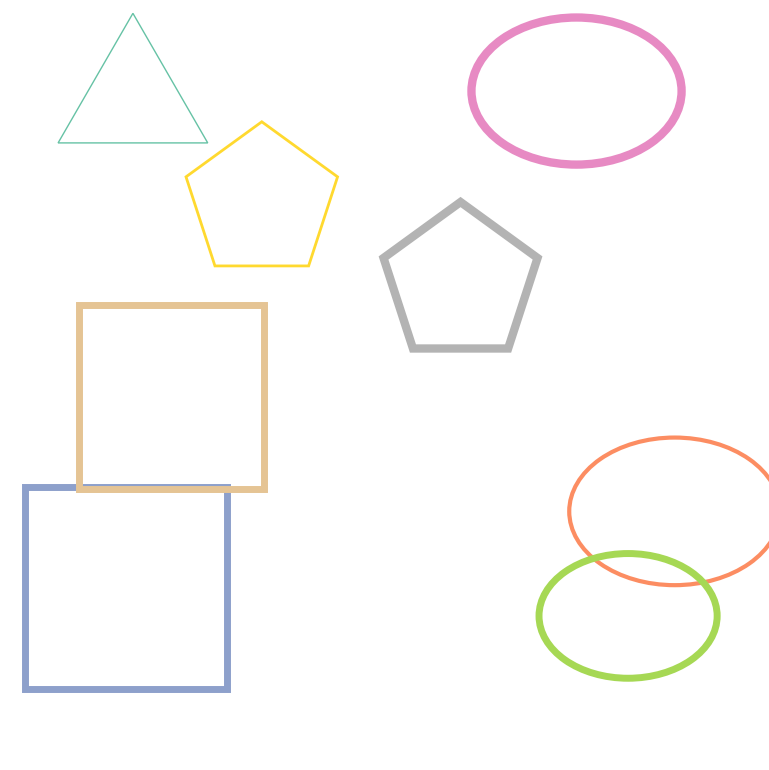[{"shape": "triangle", "thickness": 0.5, "radius": 0.56, "center": [0.173, 0.871]}, {"shape": "oval", "thickness": 1.5, "radius": 0.68, "center": [0.876, 0.336]}, {"shape": "square", "thickness": 2.5, "radius": 0.66, "center": [0.164, 0.236]}, {"shape": "oval", "thickness": 3, "radius": 0.68, "center": [0.749, 0.882]}, {"shape": "oval", "thickness": 2.5, "radius": 0.58, "center": [0.816, 0.2]}, {"shape": "pentagon", "thickness": 1, "radius": 0.52, "center": [0.34, 0.738]}, {"shape": "square", "thickness": 2.5, "radius": 0.6, "center": [0.223, 0.484]}, {"shape": "pentagon", "thickness": 3, "radius": 0.53, "center": [0.598, 0.632]}]